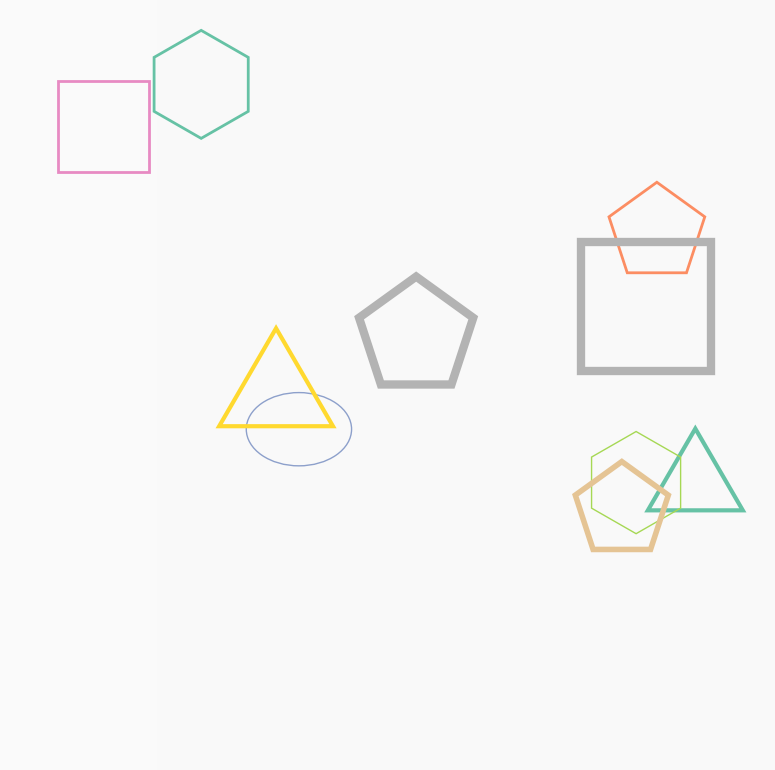[{"shape": "hexagon", "thickness": 1, "radius": 0.35, "center": [0.26, 0.89]}, {"shape": "triangle", "thickness": 1.5, "radius": 0.35, "center": [0.897, 0.373]}, {"shape": "pentagon", "thickness": 1, "radius": 0.32, "center": [0.848, 0.698]}, {"shape": "oval", "thickness": 0.5, "radius": 0.34, "center": [0.386, 0.443]}, {"shape": "square", "thickness": 1, "radius": 0.29, "center": [0.133, 0.836]}, {"shape": "hexagon", "thickness": 0.5, "radius": 0.33, "center": [0.821, 0.373]}, {"shape": "triangle", "thickness": 1.5, "radius": 0.42, "center": [0.356, 0.489]}, {"shape": "pentagon", "thickness": 2, "radius": 0.32, "center": [0.802, 0.337]}, {"shape": "pentagon", "thickness": 3, "radius": 0.39, "center": [0.537, 0.563]}, {"shape": "square", "thickness": 3, "radius": 0.42, "center": [0.833, 0.602]}]